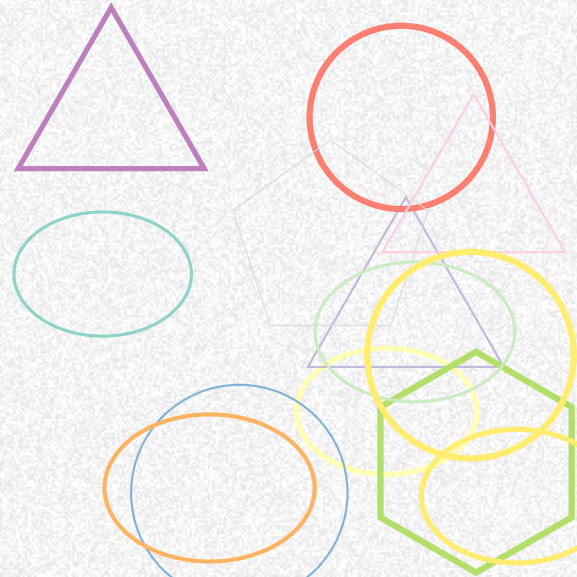[{"shape": "oval", "thickness": 1.5, "radius": 0.77, "center": [0.178, 0.525]}, {"shape": "oval", "thickness": 2.5, "radius": 0.78, "center": [0.67, 0.287]}, {"shape": "triangle", "thickness": 1, "radius": 0.98, "center": [0.703, 0.462]}, {"shape": "circle", "thickness": 3, "radius": 0.79, "center": [0.695, 0.796]}, {"shape": "circle", "thickness": 1, "radius": 0.94, "center": [0.414, 0.145]}, {"shape": "oval", "thickness": 2, "radius": 0.91, "center": [0.363, 0.154]}, {"shape": "hexagon", "thickness": 3, "radius": 0.96, "center": [0.824, 0.199]}, {"shape": "triangle", "thickness": 1, "radius": 0.91, "center": [0.82, 0.654]}, {"shape": "pentagon", "thickness": 0.5, "radius": 0.89, "center": [0.572, 0.579]}, {"shape": "triangle", "thickness": 2.5, "radius": 0.93, "center": [0.193, 0.8]}, {"shape": "oval", "thickness": 1.5, "radius": 0.86, "center": [0.719, 0.424]}, {"shape": "circle", "thickness": 3, "radius": 0.89, "center": [0.815, 0.384]}, {"shape": "oval", "thickness": 2.5, "radius": 0.83, "center": [0.895, 0.14]}]